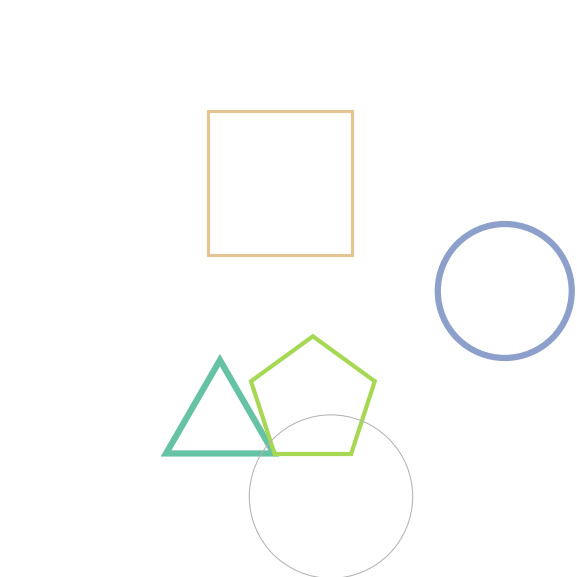[{"shape": "triangle", "thickness": 3, "radius": 0.54, "center": [0.381, 0.268]}, {"shape": "circle", "thickness": 3, "radius": 0.58, "center": [0.874, 0.495]}, {"shape": "pentagon", "thickness": 2, "radius": 0.56, "center": [0.542, 0.304]}, {"shape": "square", "thickness": 1.5, "radius": 0.62, "center": [0.485, 0.682]}, {"shape": "circle", "thickness": 0.5, "radius": 0.71, "center": [0.573, 0.139]}]